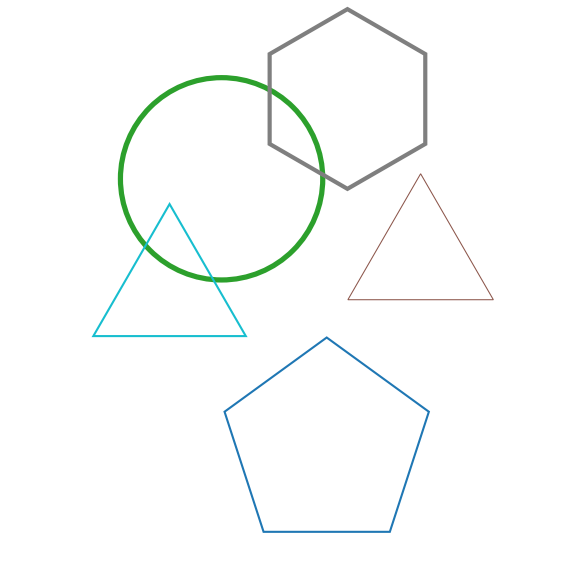[{"shape": "pentagon", "thickness": 1, "radius": 0.93, "center": [0.566, 0.229]}, {"shape": "circle", "thickness": 2.5, "radius": 0.88, "center": [0.384, 0.69]}, {"shape": "triangle", "thickness": 0.5, "radius": 0.73, "center": [0.728, 0.553]}, {"shape": "hexagon", "thickness": 2, "radius": 0.78, "center": [0.602, 0.828]}, {"shape": "triangle", "thickness": 1, "radius": 0.76, "center": [0.294, 0.493]}]